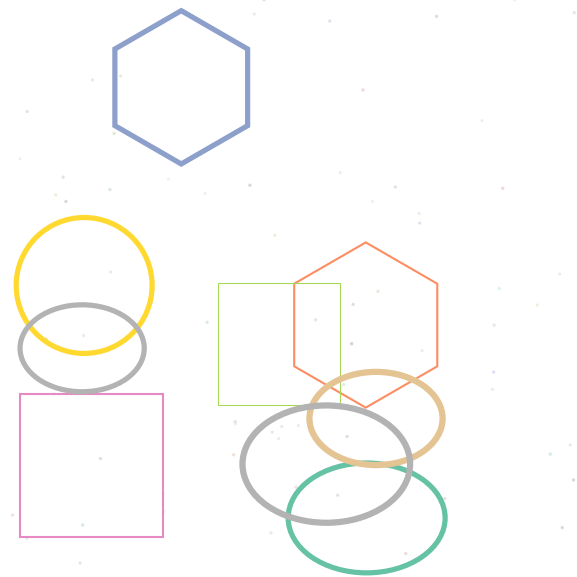[{"shape": "oval", "thickness": 2.5, "radius": 0.68, "center": [0.635, 0.102]}, {"shape": "hexagon", "thickness": 1, "radius": 0.72, "center": [0.633, 0.436]}, {"shape": "hexagon", "thickness": 2.5, "radius": 0.66, "center": [0.314, 0.848]}, {"shape": "square", "thickness": 1, "radius": 0.62, "center": [0.158, 0.193]}, {"shape": "square", "thickness": 0.5, "radius": 0.53, "center": [0.484, 0.404]}, {"shape": "circle", "thickness": 2.5, "radius": 0.59, "center": [0.146, 0.505]}, {"shape": "oval", "thickness": 3, "radius": 0.58, "center": [0.651, 0.275]}, {"shape": "oval", "thickness": 2.5, "radius": 0.54, "center": [0.142, 0.396]}, {"shape": "oval", "thickness": 3, "radius": 0.73, "center": [0.565, 0.195]}]